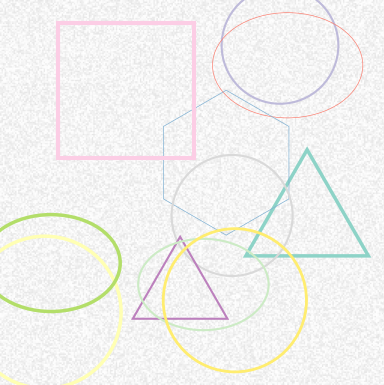[{"shape": "triangle", "thickness": 2.5, "radius": 0.92, "center": [0.798, 0.427]}, {"shape": "circle", "thickness": 2.5, "radius": 0.99, "center": [0.117, 0.189]}, {"shape": "circle", "thickness": 1.5, "radius": 0.76, "center": [0.727, 0.882]}, {"shape": "oval", "thickness": 0.5, "radius": 0.98, "center": [0.747, 0.83]}, {"shape": "hexagon", "thickness": 0.5, "radius": 0.94, "center": [0.587, 0.577]}, {"shape": "oval", "thickness": 2.5, "radius": 0.9, "center": [0.132, 0.317]}, {"shape": "square", "thickness": 3, "radius": 0.88, "center": [0.327, 0.765]}, {"shape": "circle", "thickness": 1.5, "radius": 0.79, "center": [0.603, 0.44]}, {"shape": "triangle", "thickness": 1.5, "radius": 0.71, "center": [0.468, 0.243]}, {"shape": "oval", "thickness": 1.5, "radius": 0.85, "center": [0.528, 0.261]}, {"shape": "circle", "thickness": 2, "radius": 0.93, "center": [0.61, 0.22]}]